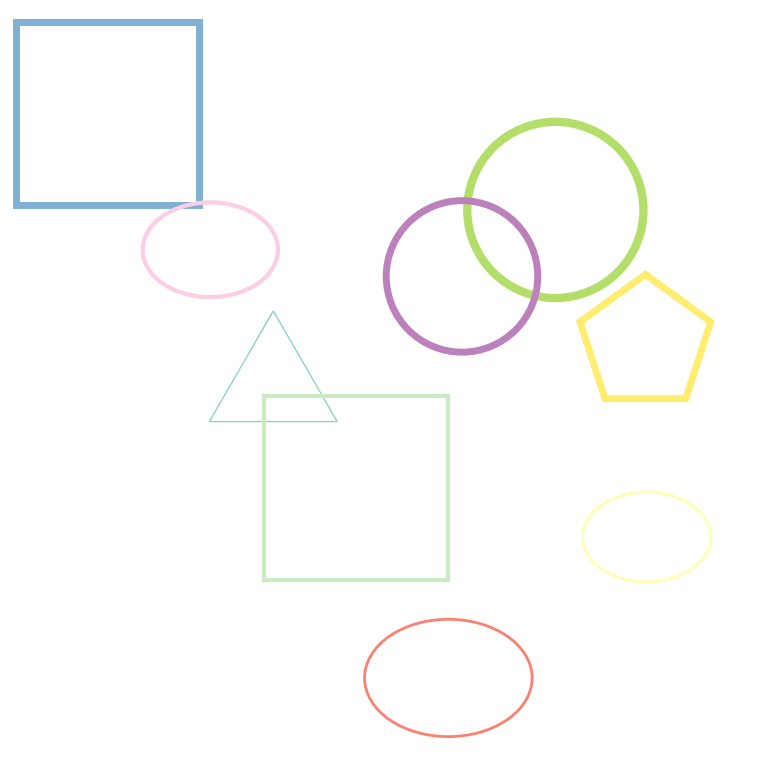[{"shape": "triangle", "thickness": 0.5, "radius": 0.48, "center": [0.355, 0.5]}, {"shape": "oval", "thickness": 1, "radius": 0.42, "center": [0.84, 0.303]}, {"shape": "oval", "thickness": 1, "radius": 0.54, "center": [0.582, 0.12]}, {"shape": "square", "thickness": 2.5, "radius": 0.59, "center": [0.14, 0.853]}, {"shape": "circle", "thickness": 3, "radius": 0.57, "center": [0.721, 0.727]}, {"shape": "oval", "thickness": 1.5, "radius": 0.44, "center": [0.273, 0.676]}, {"shape": "circle", "thickness": 2.5, "radius": 0.49, "center": [0.6, 0.641]}, {"shape": "square", "thickness": 1.5, "radius": 0.6, "center": [0.462, 0.366]}, {"shape": "pentagon", "thickness": 2.5, "radius": 0.45, "center": [0.838, 0.554]}]